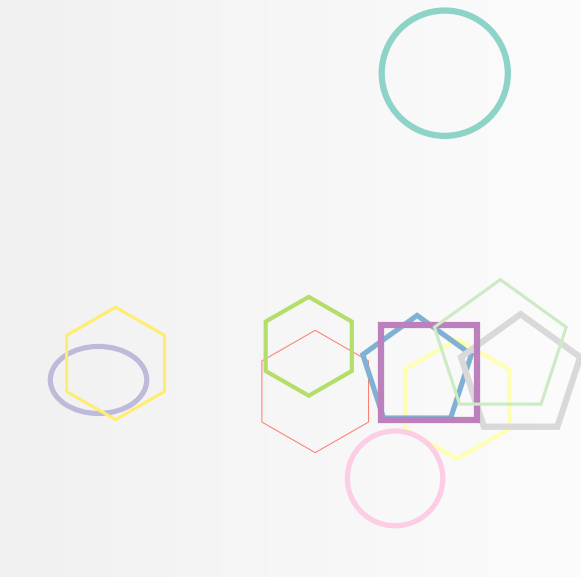[{"shape": "circle", "thickness": 3, "radius": 0.54, "center": [0.765, 0.872]}, {"shape": "hexagon", "thickness": 2, "radius": 0.52, "center": [0.786, 0.308]}, {"shape": "oval", "thickness": 2.5, "radius": 0.41, "center": [0.17, 0.341]}, {"shape": "hexagon", "thickness": 0.5, "radius": 0.53, "center": [0.542, 0.321]}, {"shape": "pentagon", "thickness": 2.5, "radius": 0.49, "center": [0.718, 0.355]}, {"shape": "hexagon", "thickness": 2, "radius": 0.43, "center": [0.531, 0.4]}, {"shape": "circle", "thickness": 2.5, "radius": 0.41, "center": [0.68, 0.171]}, {"shape": "pentagon", "thickness": 3, "radius": 0.54, "center": [0.896, 0.347]}, {"shape": "square", "thickness": 3, "radius": 0.41, "center": [0.738, 0.354]}, {"shape": "pentagon", "thickness": 1.5, "radius": 0.6, "center": [0.861, 0.396]}, {"shape": "hexagon", "thickness": 1.5, "radius": 0.49, "center": [0.199, 0.37]}]